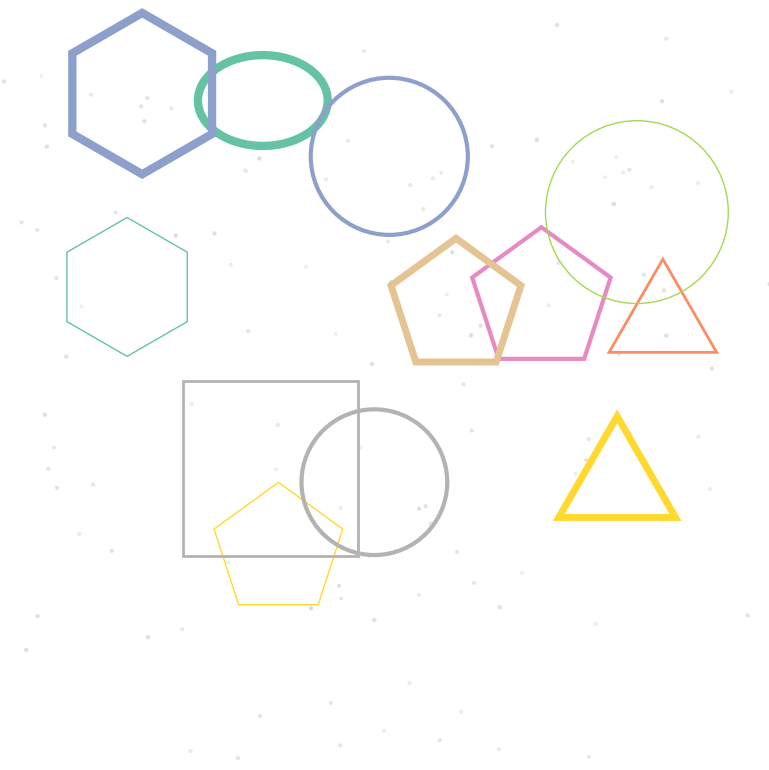[{"shape": "hexagon", "thickness": 0.5, "radius": 0.45, "center": [0.165, 0.627]}, {"shape": "oval", "thickness": 3, "radius": 0.42, "center": [0.341, 0.869]}, {"shape": "triangle", "thickness": 1, "radius": 0.4, "center": [0.861, 0.583]}, {"shape": "circle", "thickness": 1.5, "radius": 0.51, "center": [0.506, 0.797]}, {"shape": "hexagon", "thickness": 3, "radius": 0.52, "center": [0.185, 0.878]}, {"shape": "pentagon", "thickness": 1.5, "radius": 0.47, "center": [0.703, 0.61]}, {"shape": "circle", "thickness": 0.5, "radius": 0.59, "center": [0.827, 0.725]}, {"shape": "triangle", "thickness": 2.5, "radius": 0.44, "center": [0.801, 0.372]}, {"shape": "pentagon", "thickness": 0.5, "radius": 0.44, "center": [0.362, 0.286]}, {"shape": "pentagon", "thickness": 2.5, "radius": 0.44, "center": [0.592, 0.602]}, {"shape": "circle", "thickness": 1.5, "radius": 0.47, "center": [0.486, 0.374]}, {"shape": "square", "thickness": 1, "radius": 0.57, "center": [0.352, 0.391]}]